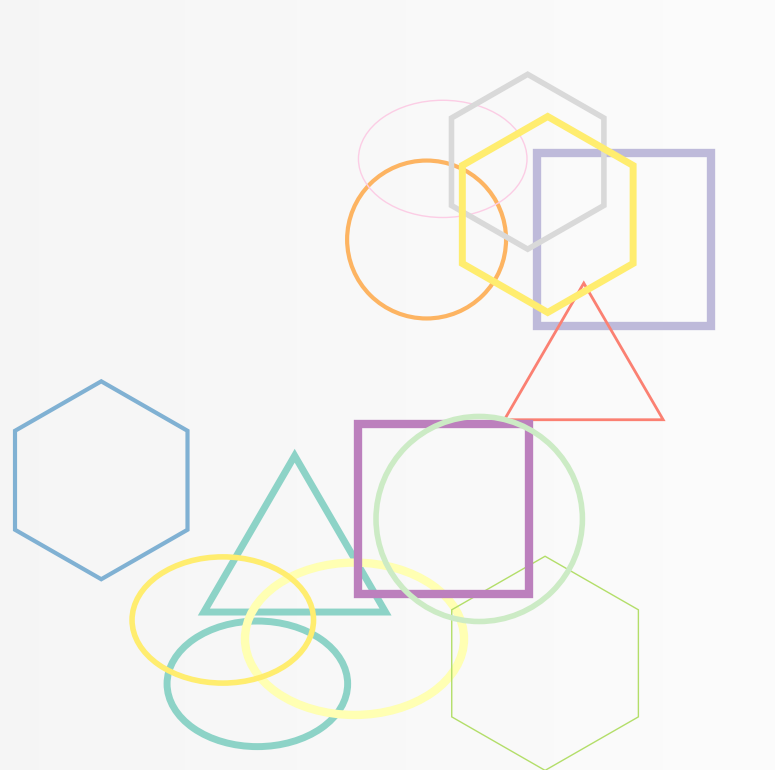[{"shape": "triangle", "thickness": 2.5, "radius": 0.68, "center": [0.38, 0.273]}, {"shape": "oval", "thickness": 2.5, "radius": 0.58, "center": [0.332, 0.112]}, {"shape": "oval", "thickness": 3, "radius": 0.71, "center": [0.457, 0.17]}, {"shape": "square", "thickness": 3, "radius": 0.56, "center": [0.805, 0.689]}, {"shape": "triangle", "thickness": 1, "radius": 0.59, "center": [0.753, 0.514]}, {"shape": "hexagon", "thickness": 1.5, "radius": 0.64, "center": [0.131, 0.376]}, {"shape": "circle", "thickness": 1.5, "radius": 0.51, "center": [0.55, 0.689]}, {"shape": "hexagon", "thickness": 0.5, "radius": 0.7, "center": [0.703, 0.139]}, {"shape": "oval", "thickness": 0.5, "radius": 0.54, "center": [0.571, 0.794]}, {"shape": "hexagon", "thickness": 2, "radius": 0.57, "center": [0.681, 0.79]}, {"shape": "square", "thickness": 3, "radius": 0.55, "center": [0.572, 0.339]}, {"shape": "circle", "thickness": 2, "radius": 0.67, "center": [0.618, 0.326]}, {"shape": "hexagon", "thickness": 2.5, "radius": 0.64, "center": [0.707, 0.721]}, {"shape": "oval", "thickness": 2, "radius": 0.59, "center": [0.287, 0.195]}]